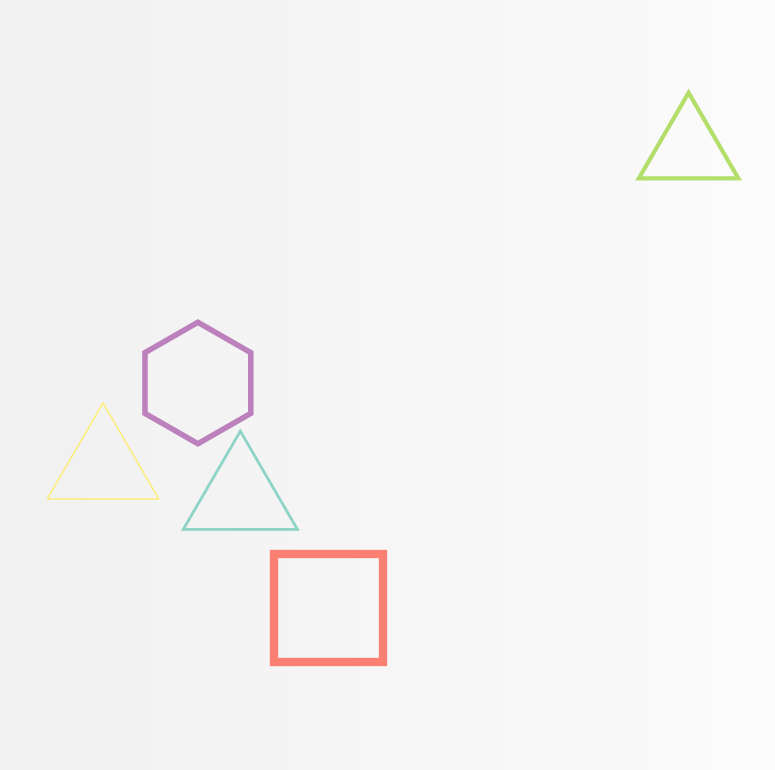[{"shape": "triangle", "thickness": 1, "radius": 0.43, "center": [0.31, 0.355]}, {"shape": "square", "thickness": 3, "radius": 0.35, "center": [0.423, 0.21]}, {"shape": "triangle", "thickness": 1.5, "radius": 0.37, "center": [0.889, 0.805]}, {"shape": "hexagon", "thickness": 2, "radius": 0.39, "center": [0.255, 0.503]}, {"shape": "triangle", "thickness": 0.5, "radius": 0.42, "center": [0.133, 0.394]}]